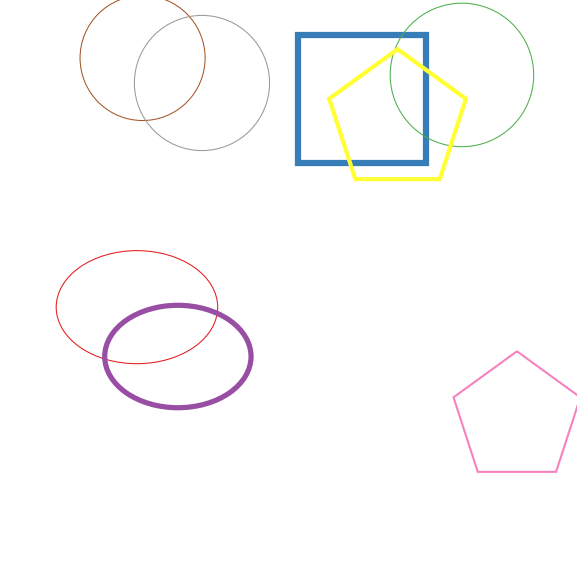[{"shape": "oval", "thickness": 0.5, "radius": 0.7, "center": [0.237, 0.467]}, {"shape": "square", "thickness": 3, "radius": 0.56, "center": [0.627, 0.827]}, {"shape": "circle", "thickness": 0.5, "radius": 0.62, "center": [0.8, 0.869]}, {"shape": "oval", "thickness": 2.5, "radius": 0.63, "center": [0.308, 0.382]}, {"shape": "pentagon", "thickness": 2, "radius": 0.62, "center": [0.688, 0.79]}, {"shape": "circle", "thickness": 0.5, "radius": 0.54, "center": [0.247, 0.899]}, {"shape": "pentagon", "thickness": 1, "radius": 0.58, "center": [0.895, 0.275]}, {"shape": "circle", "thickness": 0.5, "radius": 0.59, "center": [0.35, 0.855]}]